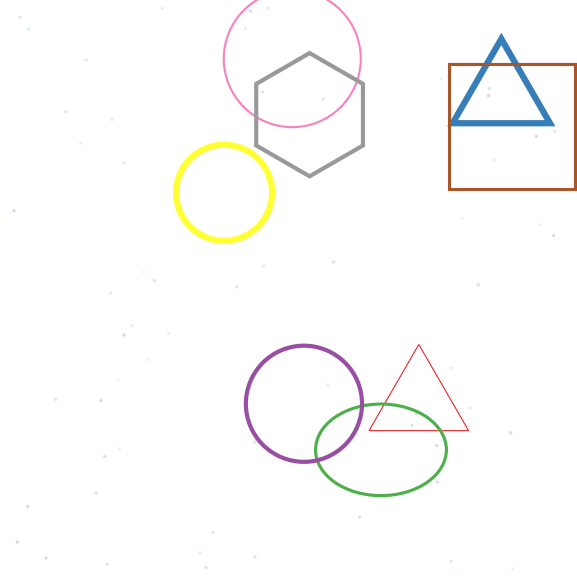[{"shape": "triangle", "thickness": 0.5, "radius": 0.5, "center": [0.725, 0.303]}, {"shape": "triangle", "thickness": 3, "radius": 0.49, "center": [0.868, 0.834]}, {"shape": "oval", "thickness": 1.5, "radius": 0.57, "center": [0.66, 0.22]}, {"shape": "circle", "thickness": 2, "radius": 0.5, "center": [0.526, 0.3]}, {"shape": "circle", "thickness": 3, "radius": 0.42, "center": [0.388, 0.665]}, {"shape": "square", "thickness": 1.5, "radius": 0.54, "center": [0.886, 0.78]}, {"shape": "circle", "thickness": 1, "radius": 0.59, "center": [0.506, 0.898]}, {"shape": "hexagon", "thickness": 2, "radius": 0.53, "center": [0.536, 0.801]}]